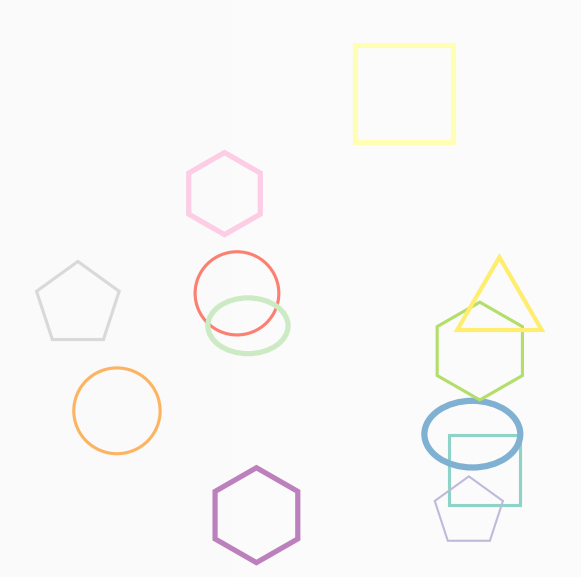[{"shape": "square", "thickness": 1.5, "radius": 0.3, "center": [0.833, 0.185]}, {"shape": "square", "thickness": 2.5, "radius": 0.42, "center": [0.694, 0.837]}, {"shape": "pentagon", "thickness": 1, "radius": 0.31, "center": [0.807, 0.113]}, {"shape": "circle", "thickness": 1.5, "radius": 0.36, "center": [0.408, 0.491]}, {"shape": "oval", "thickness": 3, "radius": 0.41, "center": [0.813, 0.247]}, {"shape": "circle", "thickness": 1.5, "radius": 0.37, "center": [0.201, 0.288]}, {"shape": "hexagon", "thickness": 1.5, "radius": 0.42, "center": [0.825, 0.391]}, {"shape": "hexagon", "thickness": 2.5, "radius": 0.36, "center": [0.386, 0.664]}, {"shape": "pentagon", "thickness": 1.5, "radius": 0.37, "center": [0.134, 0.472]}, {"shape": "hexagon", "thickness": 2.5, "radius": 0.41, "center": [0.441, 0.107]}, {"shape": "oval", "thickness": 2.5, "radius": 0.34, "center": [0.427, 0.435]}, {"shape": "triangle", "thickness": 2, "radius": 0.42, "center": [0.859, 0.47]}]